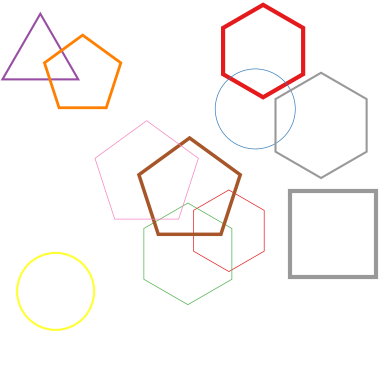[{"shape": "hexagon", "thickness": 3, "radius": 0.6, "center": [0.683, 0.867]}, {"shape": "hexagon", "thickness": 0.5, "radius": 0.53, "center": [0.594, 0.401]}, {"shape": "circle", "thickness": 0.5, "radius": 0.52, "center": [0.663, 0.717]}, {"shape": "hexagon", "thickness": 0.5, "radius": 0.66, "center": [0.488, 0.341]}, {"shape": "triangle", "thickness": 1.5, "radius": 0.57, "center": [0.105, 0.851]}, {"shape": "pentagon", "thickness": 2, "radius": 0.52, "center": [0.215, 0.804]}, {"shape": "circle", "thickness": 1.5, "radius": 0.5, "center": [0.145, 0.243]}, {"shape": "pentagon", "thickness": 2.5, "radius": 0.69, "center": [0.492, 0.503]}, {"shape": "pentagon", "thickness": 0.5, "radius": 0.71, "center": [0.381, 0.545]}, {"shape": "square", "thickness": 3, "radius": 0.56, "center": [0.866, 0.392]}, {"shape": "hexagon", "thickness": 1.5, "radius": 0.68, "center": [0.834, 0.674]}]